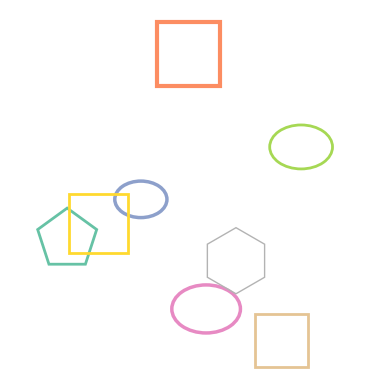[{"shape": "pentagon", "thickness": 2, "radius": 0.4, "center": [0.174, 0.379]}, {"shape": "square", "thickness": 3, "radius": 0.41, "center": [0.49, 0.86]}, {"shape": "oval", "thickness": 2.5, "radius": 0.34, "center": [0.366, 0.482]}, {"shape": "oval", "thickness": 2.5, "radius": 0.45, "center": [0.535, 0.198]}, {"shape": "oval", "thickness": 2, "radius": 0.41, "center": [0.782, 0.618]}, {"shape": "square", "thickness": 2, "radius": 0.38, "center": [0.256, 0.419]}, {"shape": "square", "thickness": 2, "radius": 0.34, "center": [0.73, 0.116]}, {"shape": "hexagon", "thickness": 1, "radius": 0.43, "center": [0.613, 0.323]}]